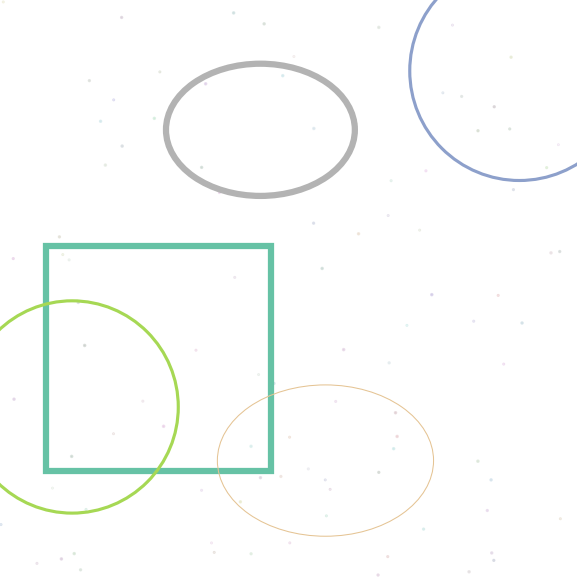[{"shape": "square", "thickness": 3, "radius": 0.97, "center": [0.274, 0.379]}, {"shape": "circle", "thickness": 1.5, "radius": 0.95, "center": [0.899, 0.876]}, {"shape": "circle", "thickness": 1.5, "radius": 0.92, "center": [0.125, 0.294]}, {"shape": "oval", "thickness": 0.5, "radius": 0.94, "center": [0.564, 0.202]}, {"shape": "oval", "thickness": 3, "radius": 0.82, "center": [0.451, 0.774]}]